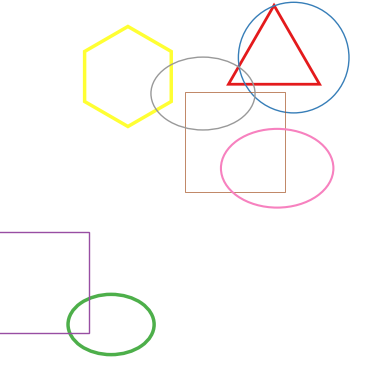[{"shape": "triangle", "thickness": 2, "radius": 0.68, "center": [0.712, 0.849]}, {"shape": "circle", "thickness": 1, "radius": 0.72, "center": [0.763, 0.85]}, {"shape": "oval", "thickness": 2.5, "radius": 0.56, "center": [0.289, 0.157]}, {"shape": "square", "thickness": 1, "radius": 0.66, "center": [0.101, 0.267]}, {"shape": "hexagon", "thickness": 2.5, "radius": 0.65, "center": [0.332, 0.801]}, {"shape": "square", "thickness": 0.5, "radius": 0.65, "center": [0.611, 0.631]}, {"shape": "oval", "thickness": 1.5, "radius": 0.73, "center": [0.72, 0.563]}, {"shape": "oval", "thickness": 1, "radius": 0.68, "center": [0.527, 0.757]}]